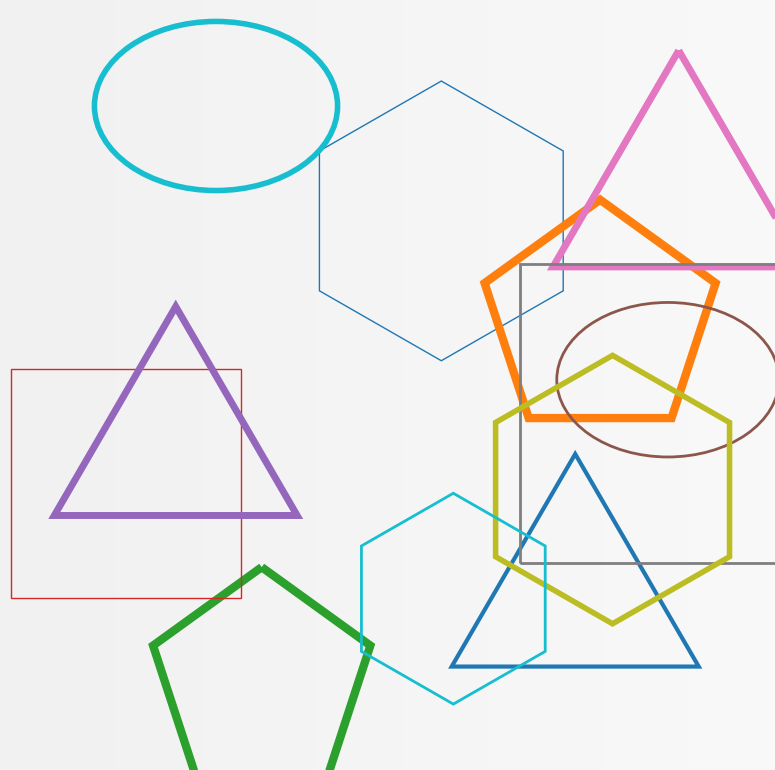[{"shape": "hexagon", "thickness": 0.5, "radius": 0.91, "center": [0.569, 0.713]}, {"shape": "triangle", "thickness": 1.5, "radius": 0.92, "center": [0.742, 0.226]}, {"shape": "pentagon", "thickness": 3, "radius": 0.78, "center": [0.774, 0.584]}, {"shape": "pentagon", "thickness": 3, "radius": 0.74, "center": [0.338, 0.116]}, {"shape": "square", "thickness": 0.5, "radius": 0.74, "center": [0.162, 0.372]}, {"shape": "triangle", "thickness": 2.5, "radius": 0.9, "center": [0.227, 0.421]}, {"shape": "oval", "thickness": 1, "radius": 0.72, "center": [0.862, 0.507]}, {"shape": "triangle", "thickness": 2.5, "radius": 0.94, "center": [0.876, 0.747]}, {"shape": "square", "thickness": 1, "radius": 0.97, "center": [0.865, 0.463]}, {"shape": "hexagon", "thickness": 2, "radius": 0.87, "center": [0.79, 0.364]}, {"shape": "hexagon", "thickness": 1, "radius": 0.68, "center": [0.585, 0.222]}, {"shape": "oval", "thickness": 2, "radius": 0.78, "center": [0.279, 0.862]}]